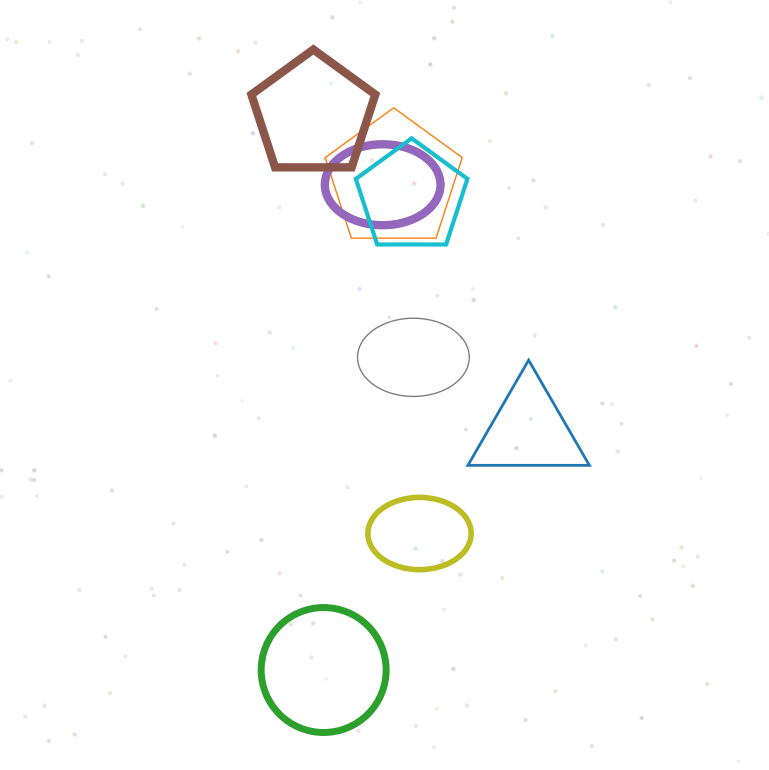[{"shape": "triangle", "thickness": 1, "radius": 0.46, "center": [0.687, 0.441]}, {"shape": "pentagon", "thickness": 0.5, "radius": 0.47, "center": [0.511, 0.766]}, {"shape": "circle", "thickness": 2.5, "radius": 0.41, "center": [0.42, 0.13]}, {"shape": "oval", "thickness": 3, "radius": 0.38, "center": [0.497, 0.76]}, {"shape": "pentagon", "thickness": 3, "radius": 0.42, "center": [0.407, 0.851]}, {"shape": "oval", "thickness": 0.5, "radius": 0.36, "center": [0.537, 0.536]}, {"shape": "oval", "thickness": 2, "radius": 0.34, "center": [0.545, 0.307]}, {"shape": "pentagon", "thickness": 1.5, "radius": 0.38, "center": [0.535, 0.744]}]